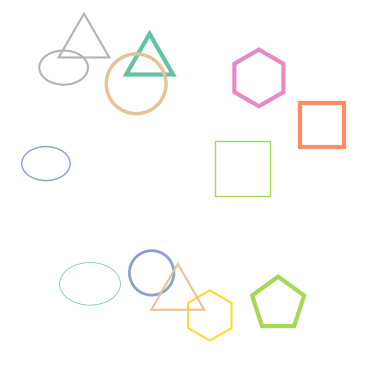[{"shape": "oval", "thickness": 0.5, "radius": 0.4, "center": [0.234, 0.263]}, {"shape": "triangle", "thickness": 3, "radius": 0.35, "center": [0.389, 0.842]}, {"shape": "square", "thickness": 3, "radius": 0.29, "center": [0.835, 0.677]}, {"shape": "circle", "thickness": 2, "radius": 0.29, "center": [0.394, 0.291]}, {"shape": "oval", "thickness": 1, "radius": 0.31, "center": [0.119, 0.575]}, {"shape": "hexagon", "thickness": 3, "radius": 0.37, "center": [0.672, 0.798]}, {"shape": "pentagon", "thickness": 3, "radius": 0.36, "center": [0.722, 0.21]}, {"shape": "square", "thickness": 1, "radius": 0.36, "center": [0.63, 0.562]}, {"shape": "hexagon", "thickness": 1.5, "radius": 0.33, "center": [0.545, 0.181]}, {"shape": "circle", "thickness": 2.5, "radius": 0.39, "center": [0.354, 0.782]}, {"shape": "triangle", "thickness": 1.5, "radius": 0.4, "center": [0.462, 0.235]}, {"shape": "triangle", "thickness": 1.5, "radius": 0.38, "center": [0.218, 0.889]}, {"shape": "oval", "thickness": 1.5, "radius": 0.32, "center": [0.165, 0.824]}]